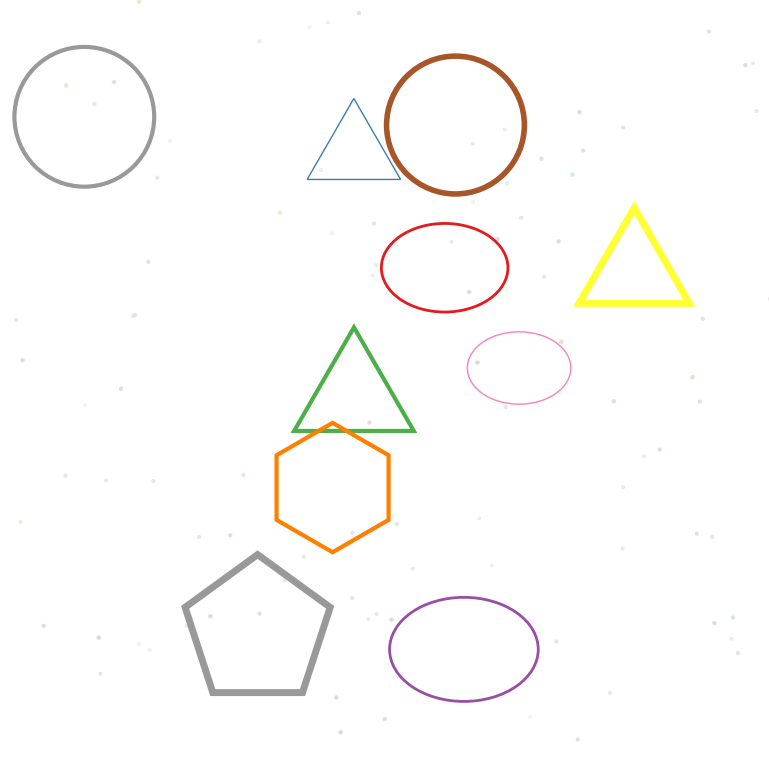[{"shape": "oval", "thickness": 1, "radius": 0.41, "center": [0.577, 0.652]}, {"shape": "triangle", "thickness": 0.5, "radius": 0.35, "center": [0.46, 0.802]}, {"shape": "triangle", "thickness": 1.5, "radius": 0.45, "center": [0.46, 0.485]}, {"shape": "oval", "thickness": 1, "radius": 0.48, "center": [0.602, 0.157]}, {"shape": "hexagon", "thickness": 1.5, "radius": 0.42, "center": [0.432, 0.367]}, {"shape": "triangle", "thickness": 2.5, "radius": 0.41, "center": [0.824, 0.647]}, {"shape": "circle", "thickness": 2, "radius": 0.45, "center": [0.592, 0.838]}, {"shape": "oval", "thickness": 0.5, "radius": 0.34, "center": [0.674, 0.522]}, {"shape": "pentagon", "thickness": 2.5, "radius": 0.5, "center": [0.335, 0.181]}, {"shape": "circle", "thickness": 1.5, "radius": 0.45, "center": [0.109, 0.848]}]